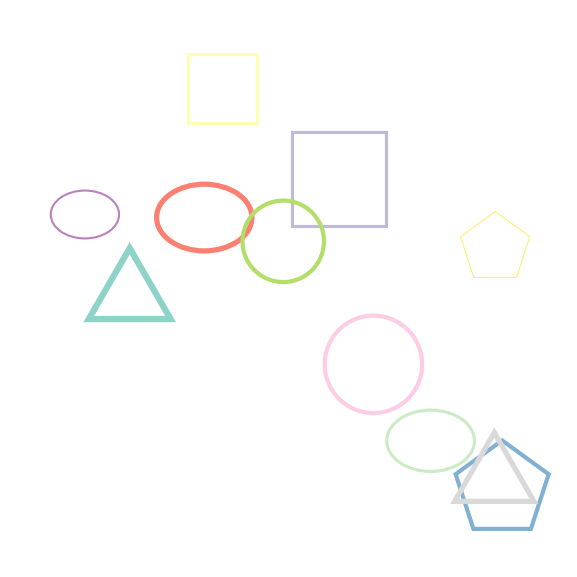[{"shape": "triangle", "thickness": 3, "radius": 0.41, "center": [0.225, 0.488]}, {"shape": "square", "thickness": 1.5, "radius": 0.3, "center": [0.385, 0.846]}, {"shape": "square", "thickness": 1.5, "radius": 0.41, "center": [0.588, 0.69]}, {"shape": "oval", "thickness": 2.5, "radius": 0.41, "center": [0.354, 0.622]}, {"shape": "pentagon", "thickness": 2, "radius": 0.42, "center": [0.87, 0.152]}, {"shape": "circle", "thickness": 2, "radius": 0.35, "center": [0.49, 0.581]}, {"shape": "circle", "thickness": 2, "radius": 0.42, "center": [0.647, 0.368]}, {"shape": "triangle", "thickness": 2.5, "radius": 0.4, "center": [0.856, 0.171]}, {"shape": "oval", "thickness": 1, "radius": 0.3, "center": [0.147, 0.628]}, {"shape": "oval", "thickness": 1.5, "radius": 0.38, "center": [0.746, 0.236]}, {"shape": "pentagon", "thickness": 0.5, "radius": 0.32, "center": [0.857, 0.57]}]